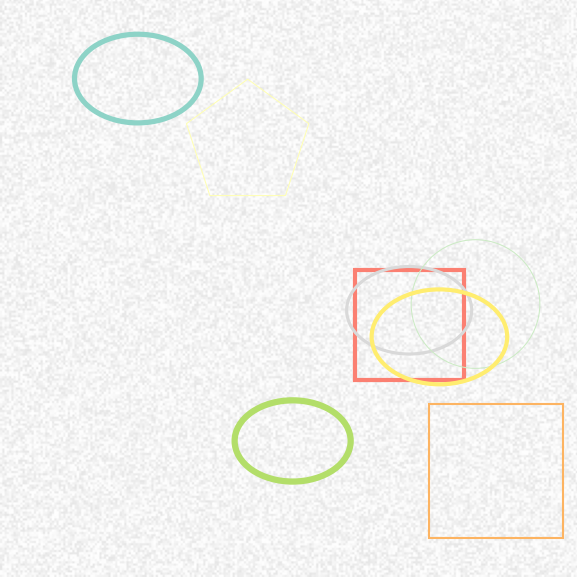[{"shape": "oval", "thickness": 2.5, "radius": 0.55, "center": [0.239, 0.863]}, {"shape": "pentagon", "thickness": 0.5, "radius": 0.56, "center": [0.429, 0.751]}, {"shape": "square", "thickness": 2, "radius": 0.47, "center": [0.709, 0.436]}, {"shape": "square", "thickness": 1, "radius": 0.58, "center": [0.859, 0.184]}, {"shape": "oval", "thickness": 3, "radius": 0.5, "center": [0.507, 0.236]}, {"shape": "oval", "thickness": 1.5, "radius": 0.54, "center": [0.709, 0.462]}, {"shape": "circle", "thickness": 0.5, "radius": 0.56, "center": [0.823, 0.473]}, {"shape": "oval", "thickness": 2, "radius": 0.59, "center": [0.761, 0.416]}]